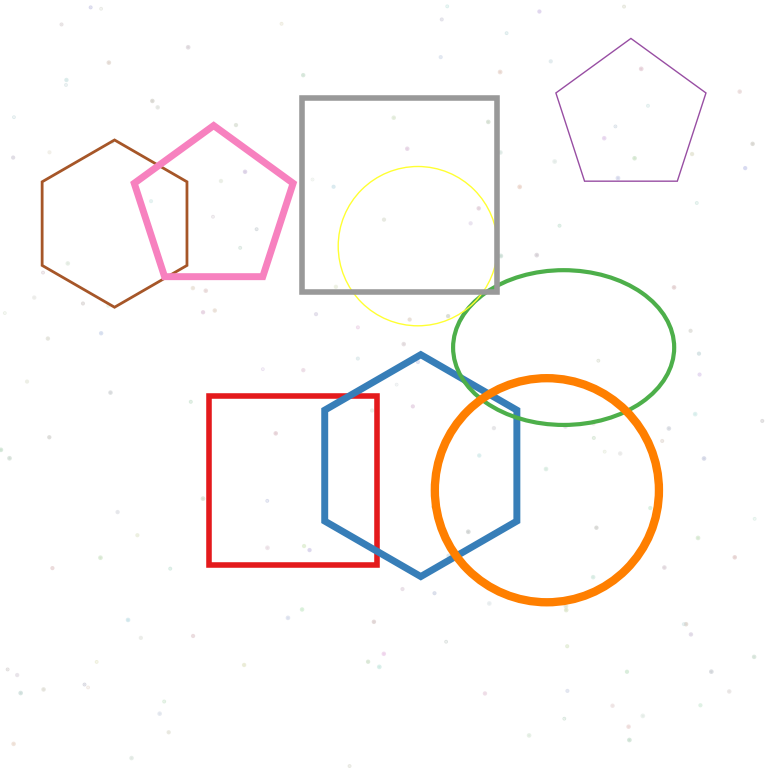[{"shape": "square", "thickness": 2, "radius": 0.55, "center": [0.38, 0.376]}, {"shape": "hexagon", "thickness": 2.5, "radius": 0.72, "center": [0.546, 0.395]}, {"shape": "oval", "thickness": 1.5, "radius": 0.72, "center": [0.732, 0.549]}, {"shape": "pentagon", "thickness": 0.5, "radius": 0.51, "center": [0.819, 0.848]}, {"shape": "circle", "thickness": 3, "radius": 0.73, "center": [0.71, 0.363]}, {"shape": "circle", "thickness": 0.5, "radius": 0.52, "center": [0.543, 0.68]}, {"shape": "hexagon", "thickness": 1, "radius": 0.54, "center": [0.149, 0.71]}, {"shape": "pentagon", "thickness": 2.5, "radius": 0.54, "center": [0.278, 0.728]}, {"shape": "square", "thickness": 2, "radius": 0.63, "center": [0.519, 0.746]}]